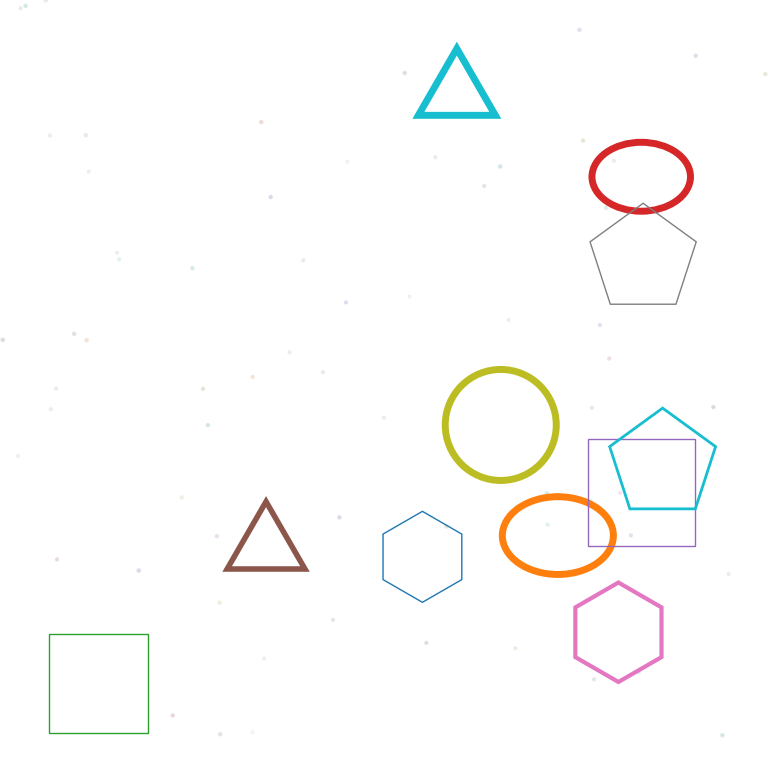[{"shape": "hexagon", "thickness": 0.5, "radius": 0.3, "center": [0.549, 0.277]}, {"shape": "oval", "thickness": 2.5, "radius": 0.36, "center": [0.724, 0.304]}, {"shape": "square", "thickness": 0.5, "radius": 0.32, "center": [0.128, 0.112]}, {"shape": "oval", "thickness": 2.5, "radius": 0.32, "center": [0.833, 0.77]}, {"shape": "square", "thickness": 0.5, "radius": 0.35, "center": [0.833, 0.361]}, {"shape": "triangle", "thickness": 2, "radius": 0.29, "center": [0.346, 0.29]}, {"shape": "hexagon", "thickness": 1.5, "radius": 0.32, "center": [0.803, 0.179]}, {"shape": "pentagon", "thickness": 0.5, "radius": 0.36, "center": [0.835, 0.664]}, {"shape": "circle", "thickness": 2.5, "radius": 0.36, "center": [0.65, 0.448]}, {"shape": "triangle", "thickness": 2.5, "radius": 0.29, "center": [0.593, 0.879]}, {"shape": "pentagon", "thickness": 1, "radius": 0.36, "center": [0.861, 0.398]}]